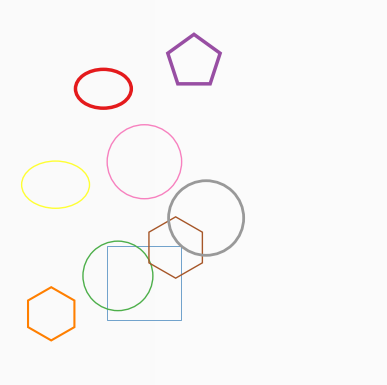[{"shape": "oval", "thickness": 2.5, "radius": 0.36, "center": [0.267, 0.769]}, {"shape": "square", "thickness": 0.5, "radius": 0.48, "center": [0.372, 0.266]}, {"shape": "circle", "thickness": 1, "radius": 0.45, "center": [0.304, 0.283]}, {"shape": "pentagon", "thickness": 2.5, "radius": 0.36, "center": [0.501, 0.84]}, {"shape": "hexagon", "thickness": 1.5, "radius": 0.35, "center": [0.132, 0.185]}, {"shape": "oval", "thickness": 1, "radius": 0.44, "center": [0.143, 0.52]}, {"shape": "hexagon", "thickness": 1, "radius": 0.4, "center": [0.453, 0.357]}, {"shape": "circle", "thickness": 1, "radius": 0.48, "center": [0.373, 0.58]}, {"shape": "circle", "thickness": 2, "radius": 0.48, "center": [0.532, 0.434]}]